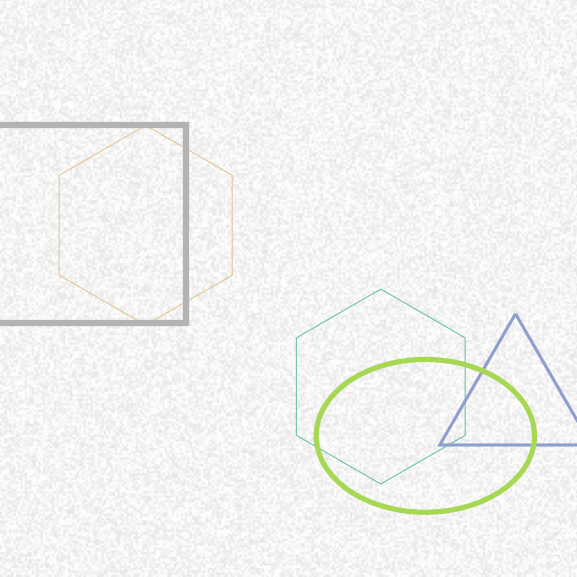[{"shape": "hexagon", "thickness": 0.5, "radius": 0.84, "center": [0.659, 0.33]}, {"shape": "triangle", "thickness": 1.5, "radius": 0.76, "center": [0.893, 0.304]}, {"shape": "oval", "thickness": 2.5, "radius": 0.95, "center": [0.737, 0.244]}, {"shape": "hexagon", "thickness": 0.5, "radius": 0.87, "center": [0.252, 0.609]}, {"shape": "square", "thickness": 3, "radius": 0.86, "center": [0.151, 0.611]}]